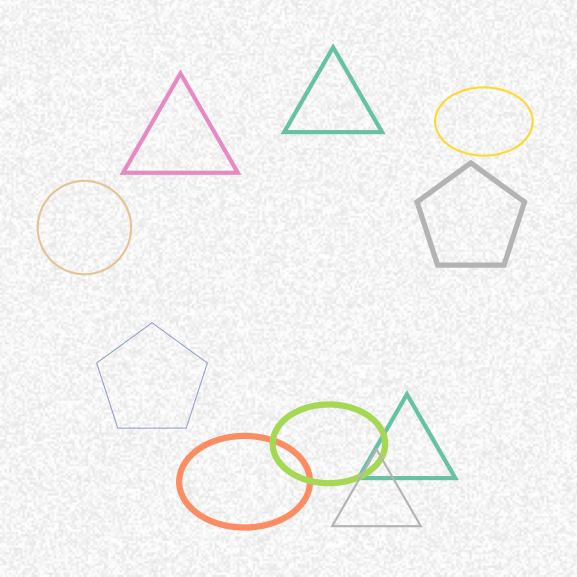[{"shape": "triangle", "thickness": 2, "radius": 0.49, "center": [0.577, 0.819]}, {"shape": "triangle", "thickness": 2, "radius": 0.48, "center": [0.705, 0.22]}, {"shape": "oval", "thickness": 3, "radius": 0.57, "center": [0.424, 0.165]}, {"shape": "pentagon", "thickness": 0.5, "radius": 0.5, "center": [0.263, 0.339]}, {"shape": "triangle", "thickness": 2, "radius": 0.57, "center": [0.313, 0.757]}, {"shape": "oval", "thickness": 3, "radius": 0.49, "center": [0.57, 0.231]}, {"shape": "oval", "thickness": 1, "radius": 0.42, "center": [0.838, 0.789]}, {"shape": "circle", "thickness": 1, "radius": 0.4, "center": [0.146, 0.605]}, {"shape": "pentagon", "thickness": 2.5, "radius": 0.49, "center": [0.815, 0.619]}, {"shape": "triangle", "thickness": 1, "radius": 0.44, "center": [0.652, 0.132]}]